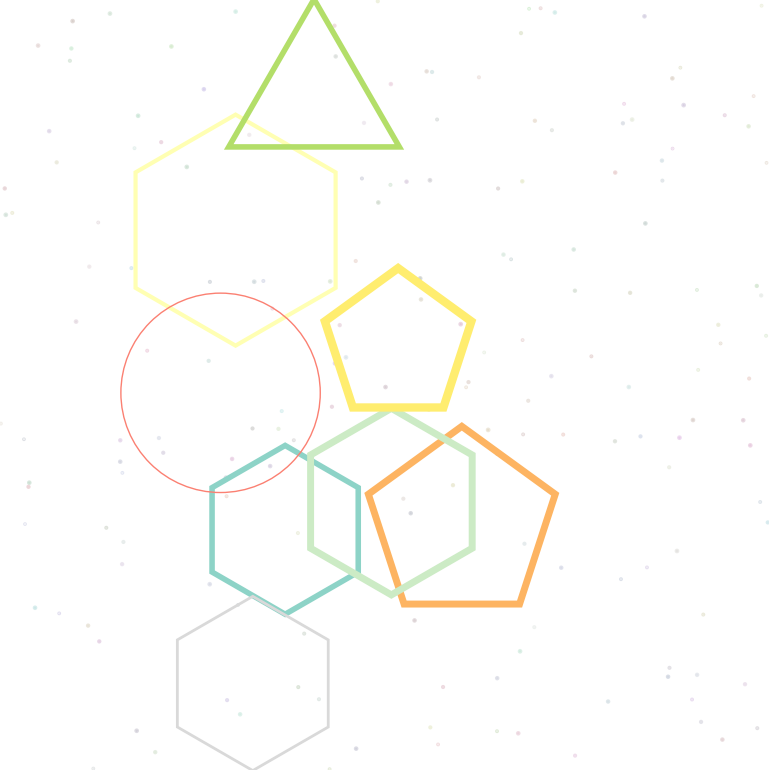[{"shape": "hexagon", "thickness": 2, "radius": 0.55, "center": [0.37, 0.312]}, {"shape": "hexagon", "thickness": 1.5, "radius": 0.75, "center": [0.306, 0.701]}, {"shape": "circle", "thickness": 0.5, "radius": 0.65, "center": [0.286, 0.49]}, {"shape": "pentagon", "thickness": 2.5, "radius": 0.64, "center": [0.6, 0.319]}, {"shape": "triangle", "thickness": 2, "radius": 0.64, "center": [0.408, 0.873]}, {"shape": "hexagon", "thickness": 1, "radius": 0.57, "center": [0.328, 0.112]}, {"shape": "hexagon", "thickness": 2.5, "radius": 0.61, "center": [0.508, 0.349]}, {"shape": "pentagon", "thickness": 3, "radius": 0.5, "center": [0.517, 0.552]}]